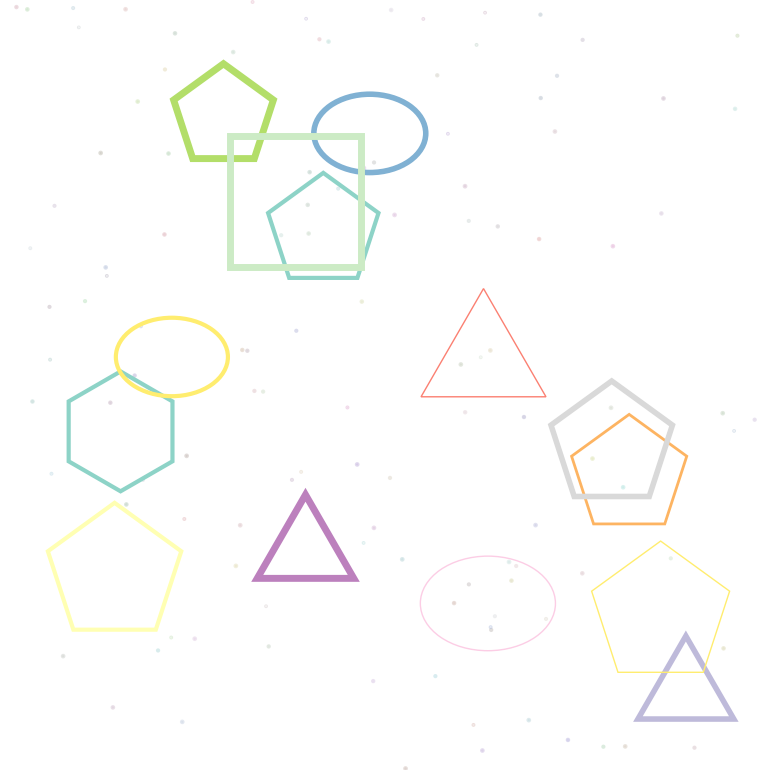[{"shape": "pentagon", "thickness": 1.5, "radius": 0.38, "center": [0.42, 0.7]}, {"shape": "hexagon", "thickness": 1.5, "radius": 0.39, "center": [0.157, 0.44]}, {"shape": "pentagon", "thickness": 1.5, "radius": 0.46, "center": [0.149, 0.256]}, {"shape": "triangle", "thickness": 2, "radius": 0.36, "center": [0.891, 0.102]}, {"shape": "triangle", "thickness": 0.5, "radius": 0.47, "center": [0.628, 0.532]}, {"shape": "oval", "thickness": 2, "radius": 0.36, "center": [0.48, 0.827]}, {"shape": "pentagon", "thickness": 1, "radius": 0.39, "center": [0.817, 0.383]}, {"shape": "pentagon", "thickness": 2.5, "radius": 0.34, "center": [0.29, 0.849]}, {"shape": "oval", "thickness": 0.5, "radius": 0.44, "center": [0.634, 0.216]}, {"shape": "pentagon", "thickness": 2, "radius": 0.41, "center": [0.794, 0.422]}, {"shape": "triangle", "thickness": 2.5, "radius": 0.36, "center": [0.397, 0.285]}, {"shape": "square", "thickness": 2.5, "radius": 0.42, "center": [0.384, 0.739]}, {"shape": "pentagon", "thickness": 0.5, "radius": 0.47, "center": [0.858, 0.203]}, {"shape": "oval", "thickness": 1.5, "radius": 0.36, "center": [0.223, 0.536]}]